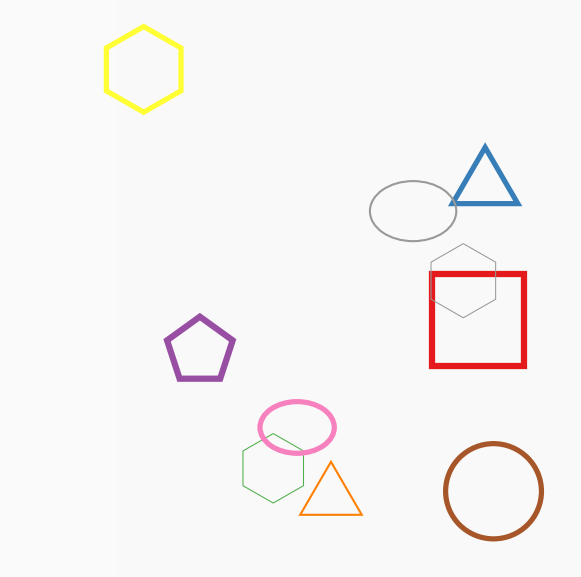[{"shape": "square", "thickness": 3, "radius": 0.4, "center": [0.822, 0.445]}, {"shape": "triangle", "thickness": 2.5, "radius": 0.32, "center": [0.835, 0.679]}, {"shape": "hexagon", "thickness": 0.5, "radius": 0.3, "center": [0.47, 0.188]}, {"shape": "pentagon", "thickness": 3, "radius": 0.3, "center": [0.344, 0.391]}, {"shape": "triangle", "thickness": 1, "radius": 0.31, "center": [0.569, 0.138]}, {"shape": "hexagon", "thickness": 2.5, "radius": 0.37, "center": [0.247, 0.879]}, {"shape": "circle", "thickness": 2.5, "radius": 0.41, "center": [0.849, 0.148]}, {"shape": "oval", "thickness": 2.5, "radius": 0.32, "center": [0.511, 0.259]}, {"shape": "hexagon", "thickness": 0.5, "radius": 0.32, "center": [0.797, 0.513]}, {"shape": "oval", "thickness": 1, "radius": 0.37, "center": [0.711, 0.634]}]